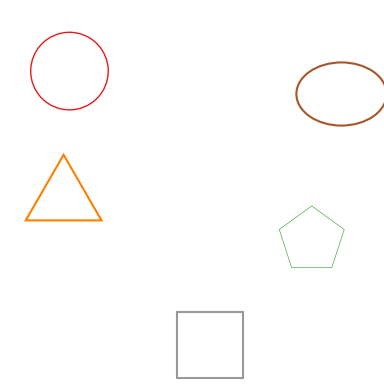[{"shape": "circle", "thickness": 1, "radius": 0.5, "center": [0.18, 0.815]}, {"shape": "pentagon", "thickness": 0.5, "radius": 0.44, "center": [0.81, 0.376]}, {"shape": "triangle", "thickness": 1.5, "radius": 0.57, "center": [0.165, 0.484]}, {"shape": "oval", "thickness": 1.5, "radius": 0.59, "center": [0.887, 0.756]}, {"shape": "square", "thickness": 1.5, "radius": 0.43, "center": [0.545, 0.104]}]